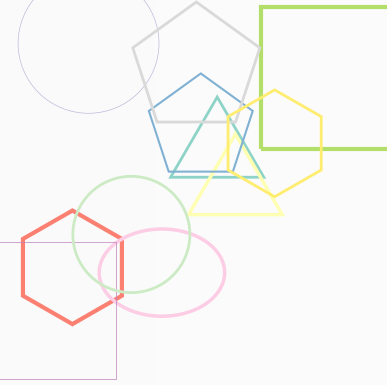[{"shape": "triangle", "thickness": 2, "radius": 0.69, "center": [0.561, 0.609]}, {"shape": "triangle", "thickness": 2.5, "radius": 0.7, "center": [0.607, 0.512]}, {"shape": "circle", "thickness": 0.5, "radius": 0.91, "center": [0.228, 0.888]}, {"shape": "hexagon", "thickness": 3, "radius": 0.74, "center": [0.187, 0.306]}, {"shape": "pentagon", "thickness": 1.5, "radius": 0.7, "center": [0.518, 0.668]}, {"shape": "square", "thickness": 3, "radius": 0.93, "center": [0.858, 0.798]}, {"shape": "oval", "thickness": 2.5, "radius": 0.81, "center": [0.418, 0.292]}, {"shape": "pentagon", "thickness": 2, "radius": 0.86, "center": [0.507, 0.822]}, {"shape": "square", "thickness": 0.5, "radius": 0.89, "center": [0.122, 0.193]}, {"shape": "circle", "thickness": 2, "radius": 0.76, "center": [0.339, 0.391]}, {"shape": "hexagon", "thickness": 2, "radius": 0.69, "center": [0.709, 0.628]}]